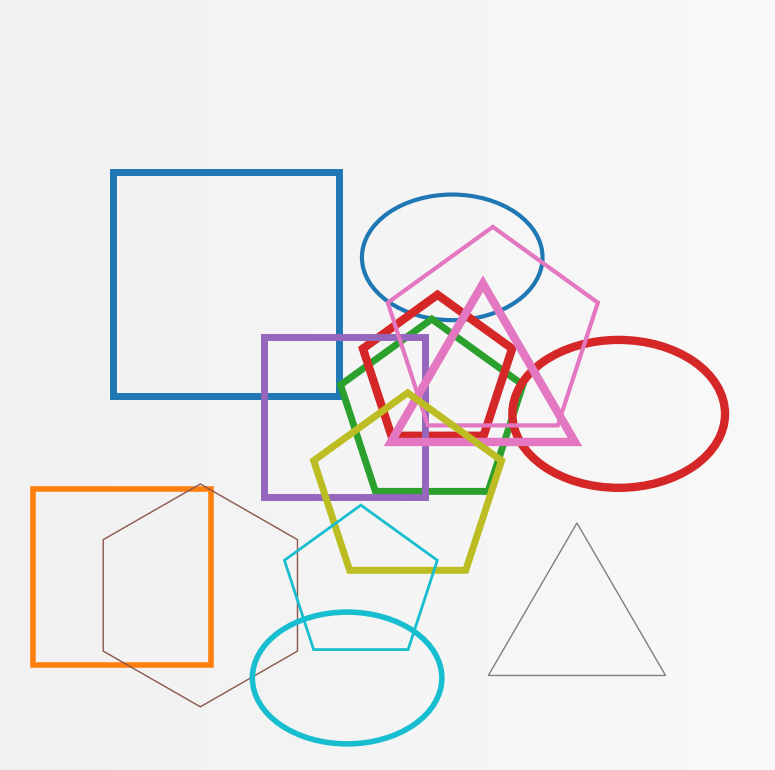[{"shape": "oval", "thickness": 1.5, "radius": 0.58, "center": [0.584, 0.666]}, {"shape": "square", "thickness": 2.5, "radius": 0.73, "center": [0.292, 0.631]}, {"shape": "square", "thickness": 2, "radius": 0.57, "center": [0.157, 0.251]}, {"shape": "pentagon", "thickness": 2.5, "radius": 0.62, "center": [0.557, 0.462]}, {"shape": "pentagon", "thickness": 3, "radius": 0.51, "center": [0.565, 0.516]}, {"shape": "oval", "thickness": 3, "radius": 0.69, "center": [0.798, 0.463]}, {"shape": "square", "thickness": 2.5, "radius": 0.52, "center": [0.444, 0.459]}, {"shape": "hexagon", "thickness": 0.5, "radius": 0.72, "center": [0.259, 0.227]}, {"shape": "pentagon", "thickness": 1.5, "radius": 0.71, "center": [0.636, 0.563]}, {"shape": "triangle", "thickness": 3, "radius": 0.69, "center": [0.623, 0.495]}, {"shape": "triangle", "thickness": 0.5, "radius": 0.66, "center": [0.744, 0.189]}, {"shape": "pentagon", "thickness": 2.5, "radius": 0.64, "center": [0.526, 0.362]}, {"shape": "pentagon", "thickness": 1, "radius": 0.52, "center": [0.466, 0.24]}, {"shape": "oval", "thickness": 2, "radius": 0.61, "center": [0.448, 0.12]}]